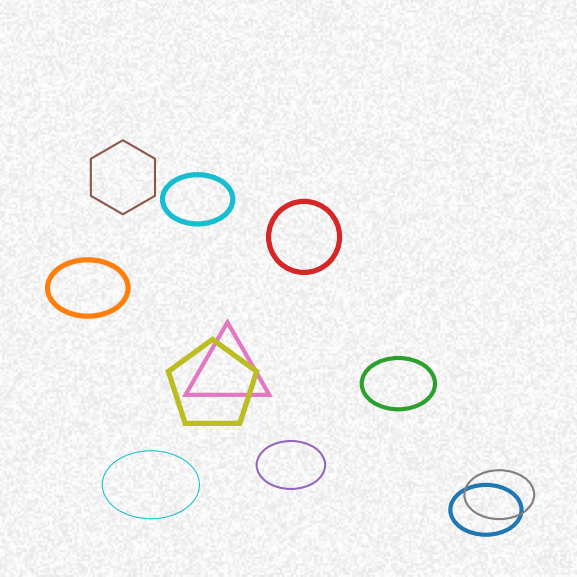[{"shape": "oval", "thickness": 2, "radius": 0.31, "center": [0.841, 0.116]}, {"shape": "oval", "thickness": 2.5, "radius": 0.35, "center": [0.152, 0.5]}, {"shape": "oval", "thickness": 2, "radius": 0.32, "center": [0.69, 0.335]}, {"shape": "circle", "thickness": 2.5, "radius": 0.31, "center": [0.527, 0.589]}, {"shape": "oval", "thickness": 1, "radius": 0.3, "center": [0.504, 0.194]}, {"shape": "hexagon", "thickness": 1, "radius": 0.32, "center": [0.213, 0.692]}, {"shape": "triangle", "thickness": 2, "radius": 0.42, "center": [0.394, 0.357]}, {"shape": "oval", "thickness": 1, "radius": 0.3, "center": [0.865, 0.143]}, {"shape": "pentagon", "thickness": 2.5, "radius": 0.4, "center": [0.368, 0.331]}, {"shape": "oval", "thickness": 0.5, "radius": 0.42, "center": [0.261, 0.16]}, {"shape": "oval", "thickness": 2.5, "radius": 0.3, "center": [0.342, 0.654]}]